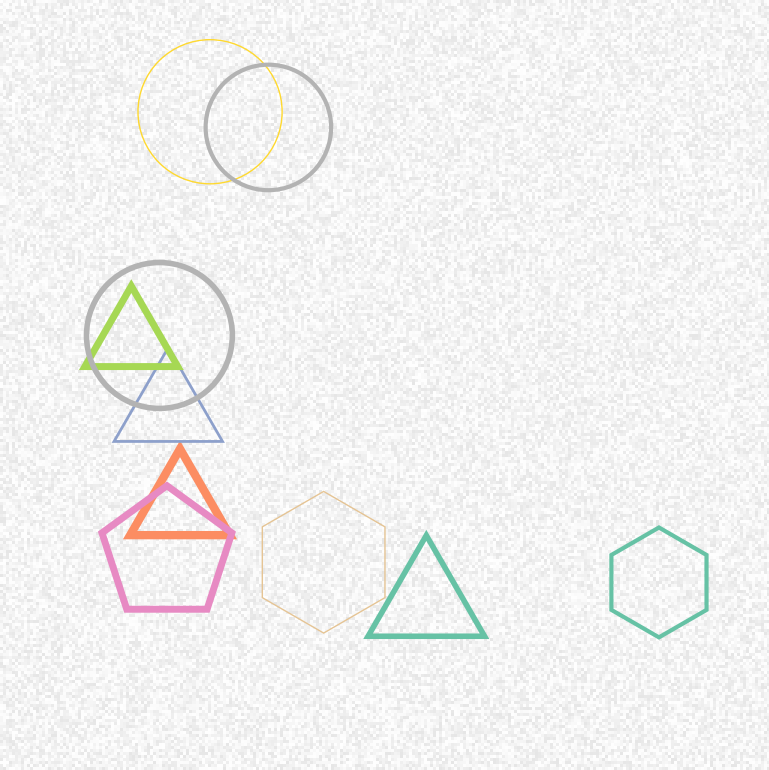[{"shape": "triangle", "thickness": 2, "radius": 0.44, "center": [0.554, 0.217]}, {"shape": "hexagon", "thickness": 1.5, "radius": 0.36, "center": [0.856, 0.244]}, {"shape": "triangle", "thickness": 3, "radius": 0.37, "center": [0.234, 0.342]}, {"shape": "triangle", "thickness": 1, "radius": 0.41, "center": [0.219, 0.467]}, {"shape": "pentagon", "thickness": 2.5, "radius": 0.44, "center": [0.217, 0.281]}, {"shape": "triangle", "thickness": 2.5, "radius": 0.35, "center": [0.171, 0.559]}, {"shape": "circle", "thickness": 0.5, "radius": 0.47, "center": [0.273, 0.855]}, {"shape": "hexagon", "thickness": 0.5, "radius": 0.46, "center": [0.42, 0.27]}, {"shape": "circle", "thickness": 2, "radius": 0.47, "center": [0.207, 0.564]}, {"shape": "circle", "thickness": 1.5, "radius": 0.41, "center": [0.349, 0.834]}]